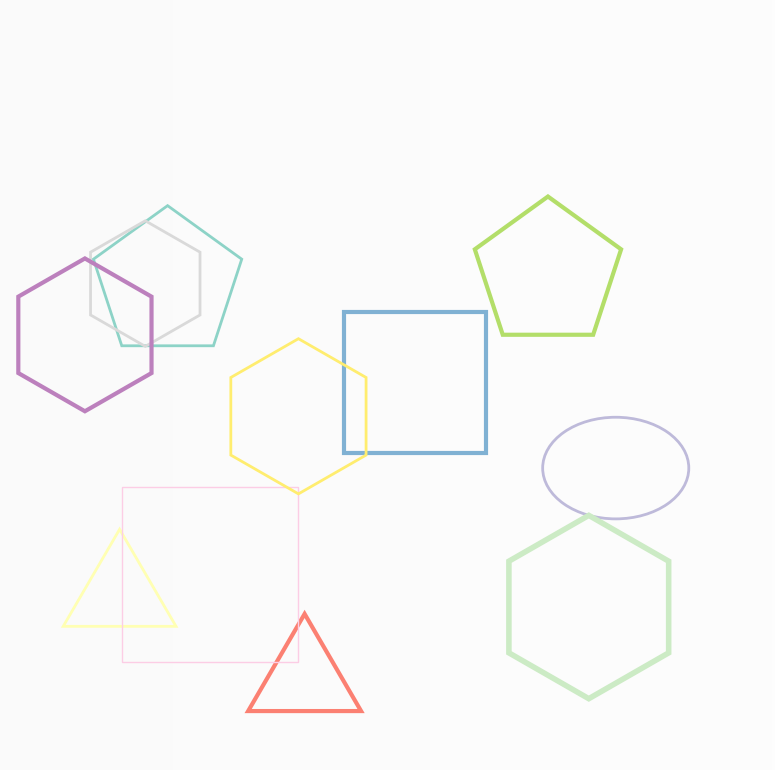[{"shape": "pentagon", "thickness": 1, "radius": 0.5, "center": [0.216, 0.632]}, {"shape": "triangle", "thickness": 1, "radius": 0.42, "center": [0.154, 0.229]}, {"shape": "oval", "thickness": 1, "radius": 0.47, "center": [0.794, 0.392]}, {"shape": "triangle", "thickness": 1.5, "radius": 0.42, "center": [0.393, 0.119]}, {"shape": "square", "thickness": 1.5, "radius": 0.46, "center": [0.536, 0.503]}, {"shape": "pentagon", "thickness": 1.5, "radius": 0.5, "center": [0.707, 0.646]}, {"shape": "square", "thickness": 0.5, "radius": 0.57, "center": [0.271, 0.254]}, {"shape": "hexagon", "thickness": 1, "radius": 0.41, "center": [0.187, 0.632]}, {"shape": "hexagon", "thickness": 1.5, "radius": 0.5, "center": [0.11, 0.565]}, {"shape": "hexagon", "thickness": 2, "radius": 0.6, "center": [0.76, 0.212]}, {"shape": "hexagon", "thickness": 1, "radius": 0.5, "center": [0.385, 0.459]}]